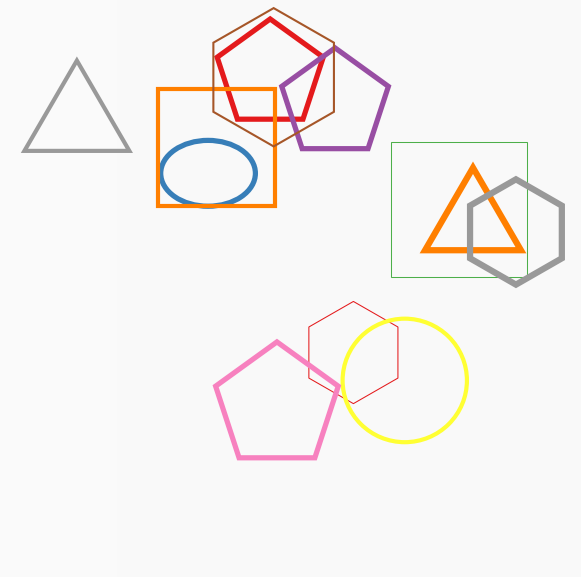[{"shape": "pentagon", "thickness": 2.5, "radius": 0.48, "center": [0.465, 0.87]}, {"shape": "hexagon", "thickness": 0.5, "radius": 0.44, "center": [0.608, 0.389]}, {"shape": "oval", "thickness": 2.5, "radius": 0.41, "center": [0.358, 0.699]}, {"shape": "square", "thickness": 0.5, "radius": 0.59, "center": [0.79, 0.636]}, {"shape": "pentagon", "thickness": 2.5, "radius": 0.48, "center": [0.576, 0.82]}, {"shape": "triangle", "thickness": 3, "radius": 0.48, "center": [0.814, 0.613]}, {"shape": "square", "thickness": 2, "radius": 0.51, "center": [0.373, 0.744]}, {"shape": "circle", "thickness": 2, "radius": 0.53, "center": [0.696, 0.34]}, {"shape": "hexagon", "thickness": 1, "radius": 0.6, "center": [0.471, 0.865]}, {"shape": "pentagon", "thickness": 2.5, "radius": 0.55, "center": [0.476, 0.296]}, {"shape": "triangle", "thickness": 2, "radius": 0.52, "center": [0.132, 0.79]}, {"shape": "hexagon", "thickness": 3, "radius": 0.46, "center": [0.888, 0.597]}]